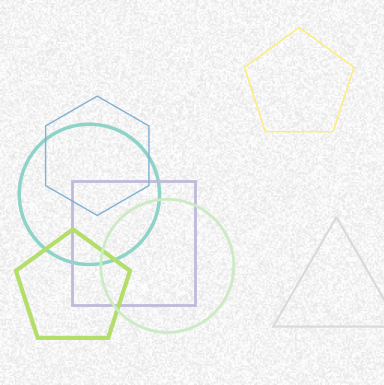[{"shape": "circle", "thickness": 2.5, "radius": 0.91, "center": [0.232, 0.495]}, {"shape": "square", "thickness": 2, "radius": 0.8, "center": [0.347, 0.369]}, {"shape": "hexagon", "thickness": 1, "radius": 0.77, "center": [0.253, 0.595]}, {"shape": "pentagon", "thickness": 3, "radius": 0.78, "center": [0.189, 0.249]}, {"shape": "triangle", "thickness": 1.5, "radius": 0.95, "center": [0.874, 0.247]}, {"shape": "circle", "thickness": 2, "radius": 0.86, "center": [0.435, 0.31]}, {"shape": "pentagon", "thickness": 1, "radius": 0.75, "center": [0.777, 0.779]}]